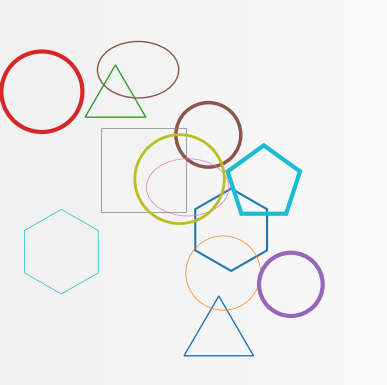[{"shape": "triangle", "thickness": 1, "radius": 0.52, "center": [0.565, 0.128]}, {"shape": "hexagon", "thickness": 1.5, "radius": 0.53, "center": [0.597, 0.403]}, {"shape": "circle", "thickness": 0.5, "radius": 0.48, "center": [0.576, 0.291]}, {"shape": "triangle", "thickness": 1, "radius": 0.45, "center": [0.298, 0.741]}, {"shape": "circle", "thickness": 3, "radius": 0.52, "center": [0.108, 0.762]}, {"shape": "circle", "thickness": 3, "radius": 0.41, "center": [0.751, 0.261]}, {"shape": "circle", "thickness": 2.5, "radius": 0.42, "center": [0.538, 0.65]}, {"shape": "oval", "thickness": 1, "radius": 0.52, "center": [0.356, 0.819]}, {"shape": "oval", "thickness": 0.5, "radius": 0.53, "center": [0.484, 0.513]}, {"shape": "square", "thickness": 0.5, "radius": 0.55, "center": [0.37, 0.558]}, {"shape": "circle", "thickness": 2, "radius": 0.58, "center": [0.463, 0.535]}, {"shape": "hexagon", "thickness": 0.5, "radius": 0.55, "center": [0.158, 0.346]}, {"shape": "pentagon", "thickness": 3, "radius": 0.49, "center": [0.681, 0.524]}]